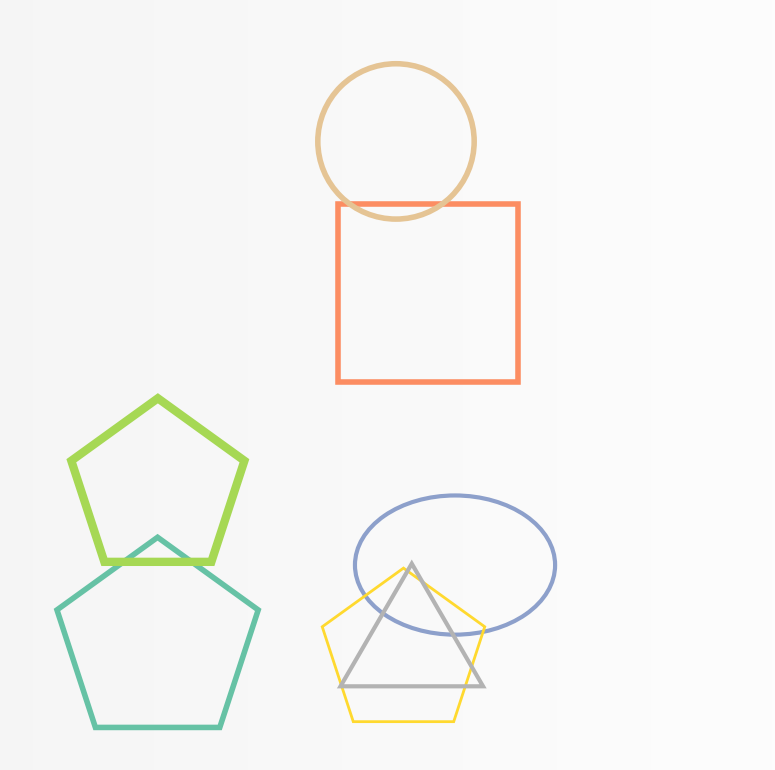[{"shape": "pentagon", "thickness": 2, "radius": 0.68, "center": [0.203, 0.166]}, {"shape": "square", "thickness": 2, "radius": 0.58, "center": [0.552, 0.619]}, {"shape": "oval", "thickness": 1.5, "radius": 0.65, "center": [0.587, 0.266]}, {"shape": "pentagon", "thickness": 3, "radius": 0.59, "center": [0.204, 0.365]}, {"shape": "pentagon", "thickness": 1, "radius": 0.55, "center": [0.521, 0.152]}, {"shape": "circle", "thickness": 2, "radius": 0.5, "center": [0.511, 0.816]}, {"shape": "triangle", "thickness": 1.5, "radius": 0.53, "center": [0.531, 0.162]}]